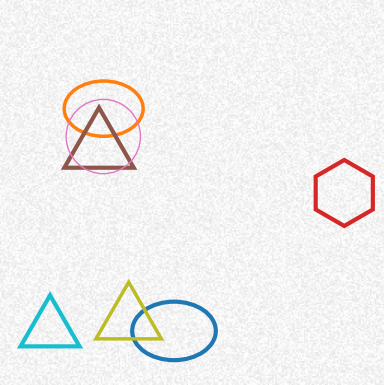[{"shape": "oval", "thickness": 3, "radius": 0.54, "center": [0.452, 0.14]}, {"shape": "oval", "thickness": 2.5, "radius": 0.51, "center": [0.269, 0.718]}, {"shape": "hexagon", "thickness": 3, "radius": 0.43, "center": [0.894, 0.499]}, {"shape": "triangle", "thickness": 3, "radius": 0.52, "center": [0.257, 0.616]}, {"shape": "circle", "thickness": 1, "radius": 0.48, "center": [0.268, 0.645]}, {"shape": "triangle", "thickness": 2.5, "radius": 0.49, "center": [0.334, 0.169]}, {"shape": "triangle", "thickness": 3, "radius": 0.44, "center": [0.13, 0.145]}]